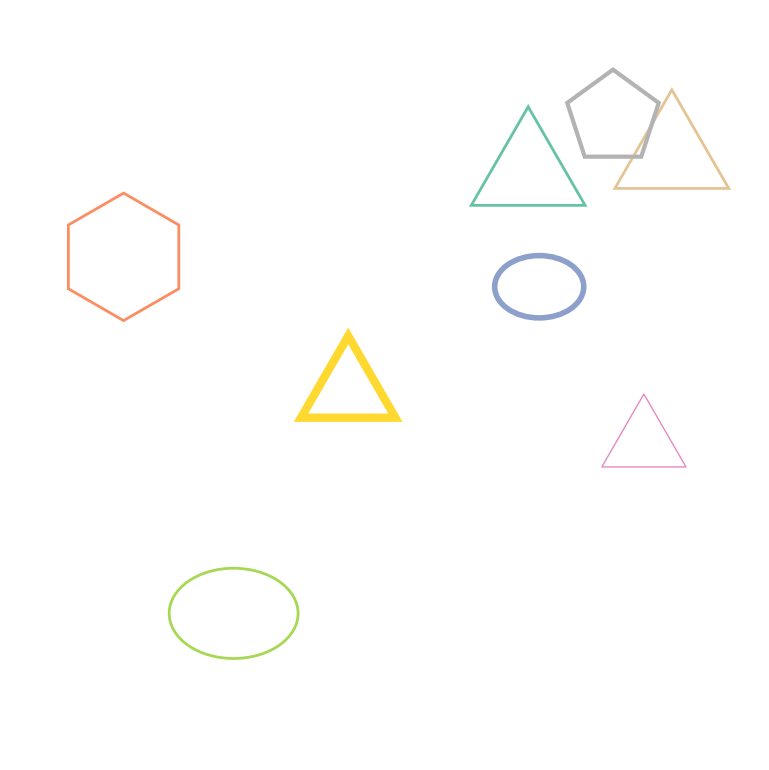[{"shape": "triangle", "thickness": 1, "radius": 0.43, "center": [0.686, 0.776]}, {"shape": "hexagon", "thickness": 1, "radius": 0.41, "center": [0.16, 0.666]}, {"shape": "oval", "thickness": 2, "radius": 0.29, "center": [0.7, 0.628]}, {"shape": "triangle", "thickness": 0.5, "radius": 0.32, "center": [0.836, 0.425]}, {"shape": "oval", "thickness": 1, "radius": 0.42, "center": [0.303, 0.203]}, {"shape": "triangle", "thickness": 3, "radius": 0.35, "center": [0.452, 0.493]}, {"shape": "triangle", "thickness": 1, "radius": 0.43, "center": [0.873, 0.798]}, {"shape": "pentagon", "thickness": 1.5, "radius": 0.31, "center": [0.796, 0.847]}]